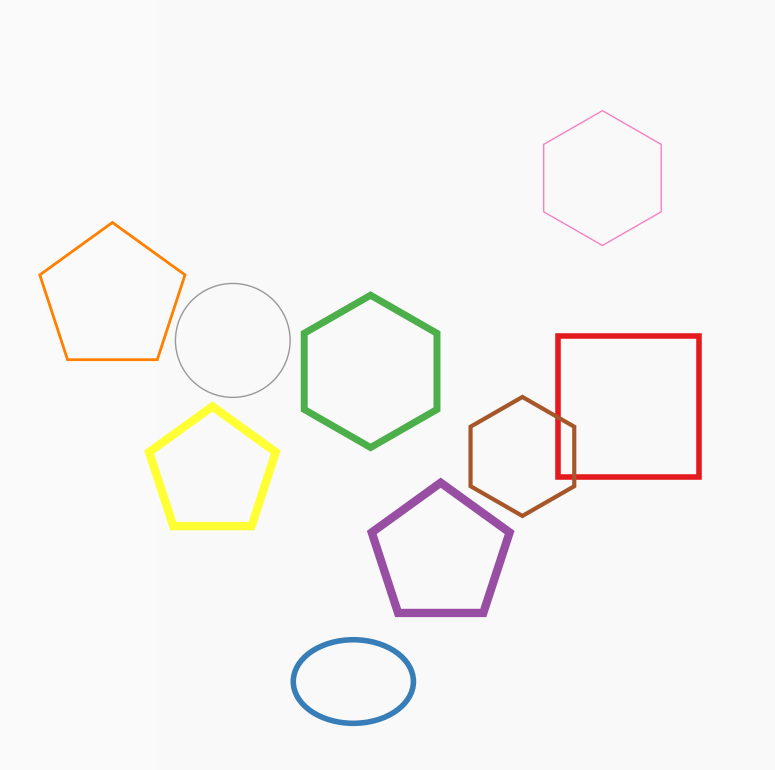[{"shape": "square", "thickness": 2, "radius": 0.46, "center": [0.811, 0.472]}, {"shape": "oval", "thickness": 2, "radius": 0.39, "center": [0.456, 0.115]}, {"shape": "hexagon", "thickness": 2.5, "radius": 0.49, "center": [0.478, 0.518]}, {"shape": "pentagon", "thickness": 3, "radius": 0.47, "center": [0.569, 0.28]}, {"shape": "pentagon", "thickness": 1, "radius": 0.49, "center": [0.145, 0.613]}, {"shape": "pentagon", "thickness": 3, "radius": 0.43, "center": [0.274, 0.386]}, {"shape": "hexagon", "thickness": 1.5, "radius": 0.39, "center": [0.674, 0.407]}, {"shape": "hexagon", "thickness": 0.5, "radius": 0.44, "center": [0.777, 0.769]}, {"shape": "circle", "thickness": 0.5, "radius": 0.37, "center": [0.3, 0.558]}]